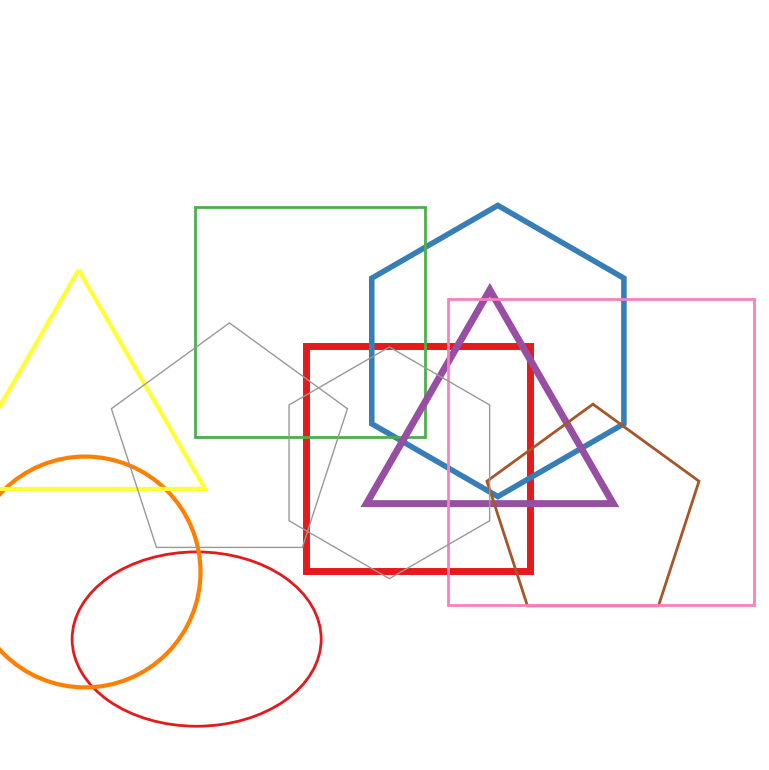[{"shape": "square", "thickness": 2.5, "radius": 0.73, "center": [0.543, 0.405]}, {"shape": "oval", "thickness": 1, "radius": 0.81, "center": [0.255, 0.17]}, {"shape": "hexagon", "thickness": 2, "radius": 0.95, "center": [0.647, 0.544]}, {"shape": "square", "thickness": 1, "radius": 0.75, "center": [0.403, 0.581]}, {"shape": "triangle", "thickness": 2.5, "radius": 0.93, "center": [0.636, 0.439]}, {"shape": "circle", "thickness": 1.5, "radius": 0.75, "center": [0.11, 0.257]}, {"shape": "triangle", "thickness": 1.5, "radius": 0.95, "center": [0.102, 0.46]}, {"shape": "pentagon", "thickness": 1, "radius": 0.72, "center": [0.77, 0.33]}, {"shape": "square", "thickness": 1, "radius": 0.99, "center": [0.781, 0.413]}, {"shape": "hexagon", "thickness": 0.5, "radius": 0.75, "center": [0.506, 0.399]}, {"shape": "pentagon", "thickness": 0.5, "radius": 0.81, "center": [0.298, 0.419]}]